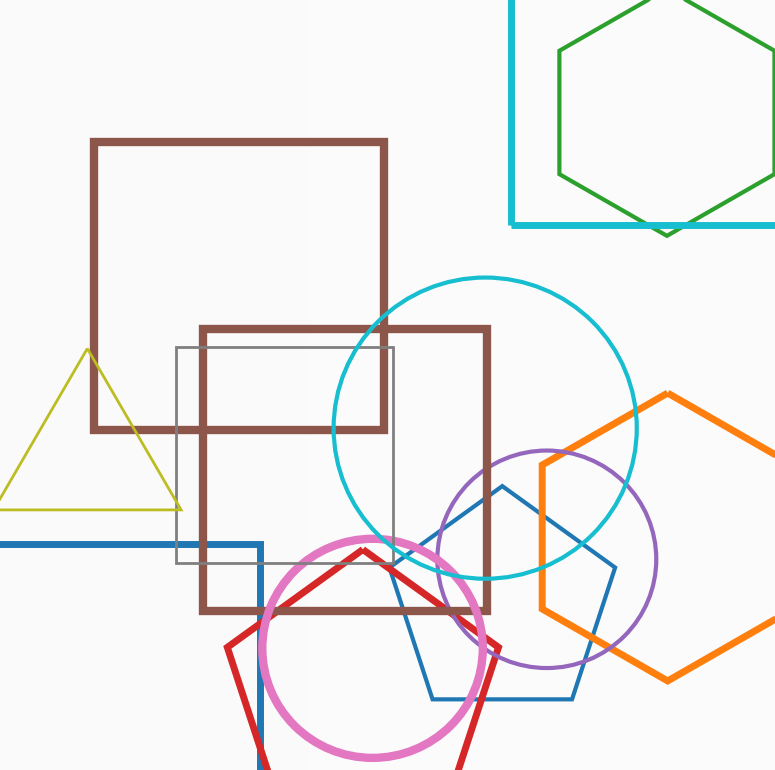[{"shape": "pentagon", "thickness": 1.5, "radius": 0.77, "center": [0.648, 0.216]}, {"shape": "square", "thickness": 2.5, "radius": 0.87, "center": [0.161, 0.12]}, {"shape": "hexagon", "thickness": 2.5, "radius": 0.93, "center": [0.862, 0.303]}, {"shape": "hexagon", "thickness": 1.5, "radius": 0.8, "center": [0.861, 0.854]}, {"shape": "pentagon", "thickness": 2.5, "radius": 0.92, "center": [0.468, 0.102]}, {"shape": "circle", "thickness": 1.5, "radius": 0.71, "center": [0.706, 0.274]}, {"shape": "square", "thickness": 3, "radius": 0.91, "center": [0.445, 0.39]}, {"shape": "square", "thickness": 3, "radius": 0.93, "center": [0.309, 0.628]}, {"shape": "circle", "thickness": 3, "radius": 0.71, "center": [0.481, 0.158]}, {"shape": "square", "thickness": 1, "radius": 0.7, "center": [0.367, 0.409]}, {"shape": "triangle", "thickness": 1, "radius": 0.7, "center": [0.113, 0.408]}, {"shape": "circle", "thickness": 1.5, "radius": 0.98, "center": [0.626, 0.444]}, {"shape": "square", "thickness": 2.5, "radius": 0.95, "center": [0.849, 0.897]}]